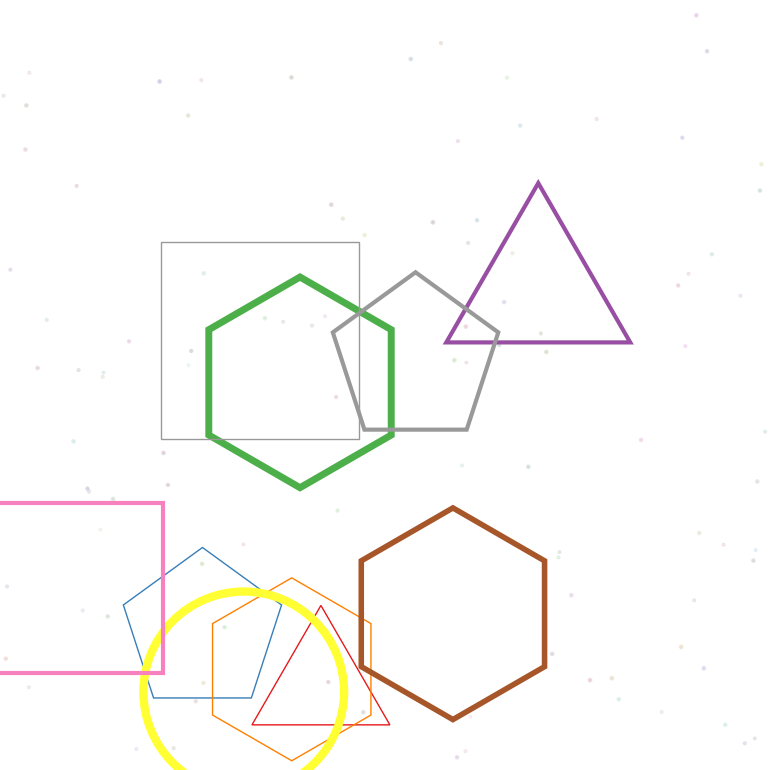[{"shape": "triangle", "thickness": 0.5, "radius": 0.52, "center": [0.417, 0.11]}, {"shape": "pentagon", "thickness": 0.5, "radius": 0.54, "center": [0.263, 0.181]}, {"shape": "hexagon", "thickness": 2.5, "radius": 0.68, "center": [0.39, 0.503]}, {"shape": "triangle", "thickness": 1.5, "radius": 0.69, "center": [0.699, 0.624]}, {"shape": "hexagon", "thickness": 0.5, "radius": 0.59, "center": [0.379, 0.131]}, {"shape": "circle", "thickness": 3, "radius": 0.65, "center": [0.317, 0.101]}, {"shape": "hexagon", "thickness": 2, "radius": 0.69, "center": [0.588, 0.203]}, {"shape": "square", "thickness": 1.5, "radius": 0.55, "center": [0.101, 0.237]}, {"shape": "square", "thickness": 0.5, "radius": 0.64, "center": [0.338, 0.558]}, {"shape": "pentagon", "thickness": 1.5, "radius": 0.56, "center": [0.54, 0.533]}]